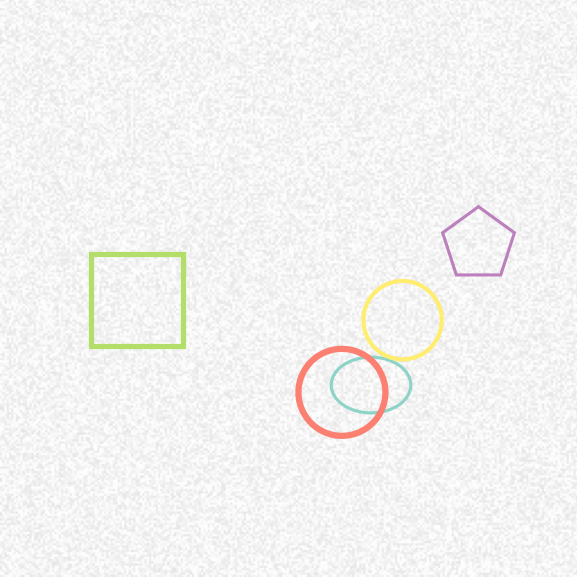[{"shape": "oval", "thickness": 1.5, "radius": 0.34, "center": [0.642, 0.332]}, {"shape": "circle", "thickness": 3, "radius": 0.38, "center": [0.592, 0.32]}, {"shape": "square", "thickness": 2.5, "radius": 0.4, "center": [0.237, 0.48]}, {"shape": "pentagon", "thickness": 1.5, "radius": 0.33, "center": [0.829, 0.576]}, {"shape": "circle", "thickness": 2, "radius": 0.34, "center": [0.697, 0.445]}]